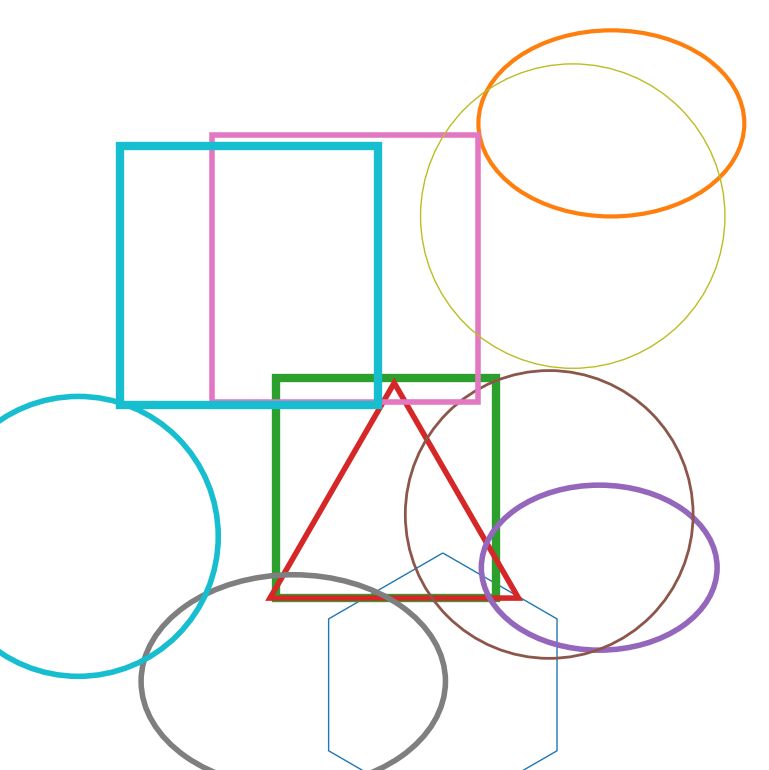[{"shape": "hexagon", "thickness": 0.5, "radius": 0.86, "center": [0.575, 0.111]}, {"shape": "oval", "thickness": 1.5, "radius": 0.86, "center": [0.794, 0.84]}, {"shape": "square", "thickness": 3, "radius": 0.72, "center": [0.502, 0.366]}, {"shape": "triangle", "thickness": 2, "radius": 0.93, "center": [0.512, 0.316]}, {"shape": "oval", "thickness": 2, "radius": 0.77, "center": [0.778, 0.263]}, {"shape": "circle", "thickness": 1, "radius": 0.93, "center": [0.713, 0.332]}, {"shape": "square", "thickness": 2, "radius": 0.87, "center": [0.448, 0.651]}, {"shape": "oval", "thickness": 2, "radius": 0.99, "center": [0.381, 0.115]}, {"shape": "circle", "thickness": 0.5, "radius": 0.99, "center": [0.744, 0.719]}, {"shape": "square", "thickness": 3, "radius": 0.84, "center": [0.323, 0.642]}, {"shape": "circle", "thickness": 2, "radius": 0.91, "center": [0.102, 0.303]}]